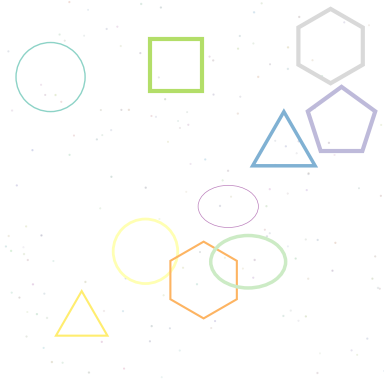[{"shape": "circle", "thickness": 1, "radius": 0.45, "center": [0.131, 0.8]}, {"shape": "circle", "thickness": 2, "radius": 0.42, "center": [0.378, 0.347]}, {"shape": "pentagon", "thickness": 3, "radius": 0.46, "center": [0.887, 0.682]}, {"shape": "triangle", "thickness": 2.5, "radius": 0.47, "center": [0.737, 0.616]}, {"shape": "hexagon", "thickness": 1.5, "radius": 0.5, "center": [0.529, 0.273]}, {"shape": "square", "thickness": 3, "radius": 0.34, "center": [0.457, 0.832]}, {"shape": "hexagon", "thickness": 3, "radius": 0.48, "center": [0.859, 0.88]}, {"shape": "oval", "thickness": 0.5, "radius": 0.39, "center": [0.593, 0.464]}, {"shape": "oval", "thickness": 2.5, "radius": 0.49, "center": [0.645, 0.32]}, {"shape": "triangle", "thickness": 1.5, "radius": 0.39, "center": [0.212, 0.167]}]